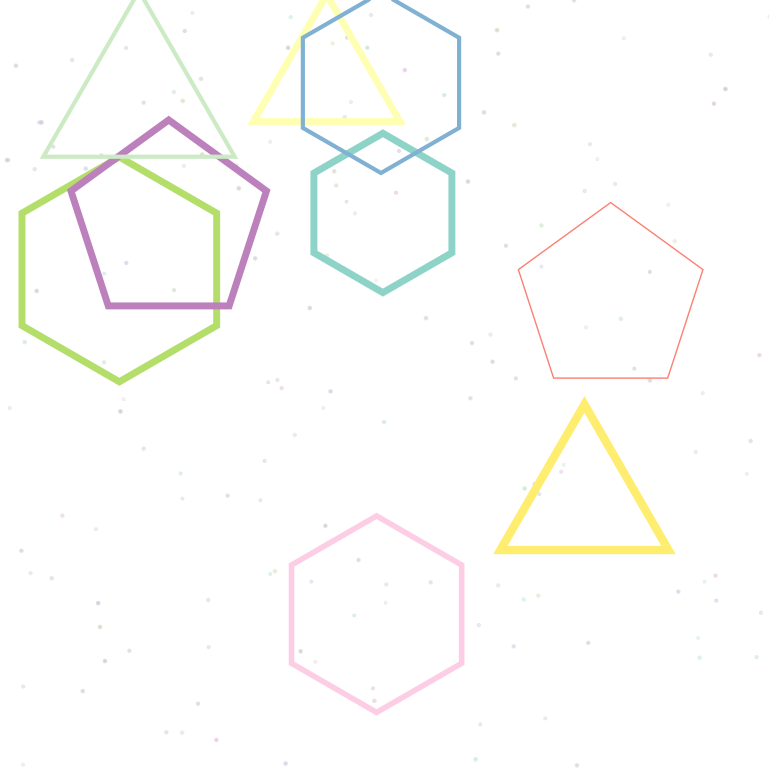[{"shape": "hexagon", "thickness": 2.5, "radius": 0.52, "center": [0.497, 0.723]}, {"shape": "triangle", "thickness": 2.5, "radius": 0.55, "center": [0.424, 0.897]}, {"shape": "pentagon", "thickness": 0.5, "radius": 0.63, "center": [0.793, 0.611]}, {"shape": "hexagon", "thickness": 1.5, "radius": 0.59, "center": [0.495, 0.892]}, {"shape": "hexagon", "thickness": 2.5, "radius": 0.73, "center": [0.155, 0.65]}, {"shape": "hexagon", "thickness": 2, "radius": 0.64, "center": [0.489, 0.202]}, {"shape": "pentagon", "thickness": 2.5, "radius": 0.67, "center": [0.219, 0.711]}, {"shape": "triangle", "thickness": 1.5, "radius": 0.72, "center": [0.181, 0.868]}, {"shape": "triangle", "thickness": 3, "radius": 0.63, "center": [0.759, 0.349]}]